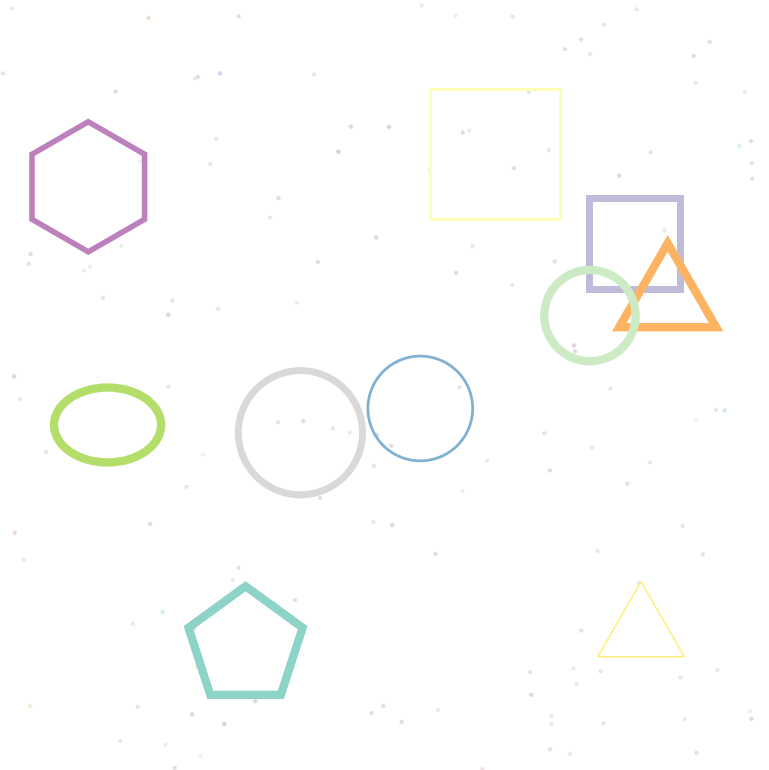[{"shape": "pentagon", "thickness": 3, "radius": 0.39, "center": [0.319, 0.161]}, {"shape": "square", "thickness": 1, "radius": 0.42, "center": [0.643, 0.8]}, {"shape": "square", "thickness": 2.5, "radius": 0.3, "center": [0.824, 0.684]}, {"shape": "circle", "thickness": 1, "radius": 0.34, "center": [0.546, 0.47]}, {"shape": "triangle", "thickness": 3, "radius": 0.36, "center": [0.867, 0.611]}, {"shape": "oval", "thickness": 3, "radius": 0.35, "center": [0.14, 0.448]}, {"shape": "circle", "thickness": 2.5, "radius": 0.4, "center": [0.39, 0.438]}, {"shape": "hexagon", "thickness": 2, "radius": 0.42, "center": [0.115, 0.757]}, {"shape": "circle", "thickness": 3, "radius": 0.3, "center": [0.766, 0.59]}, {"shape": "triangle", "thickness": 0.5, "radius": 0.32, "center": [0.832, 0.18]}]